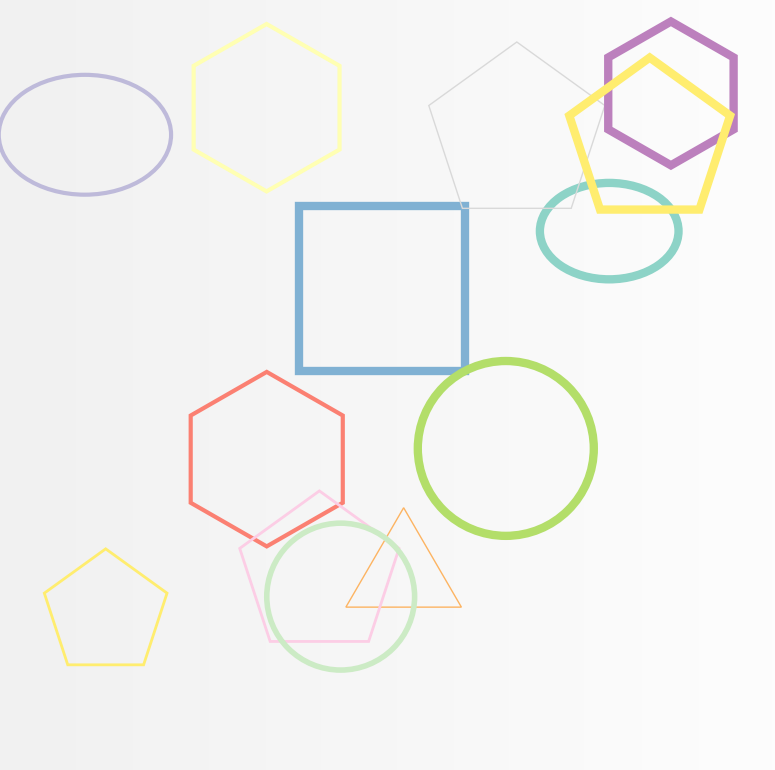[{"shape": "oval", "thickness": 3, "radius": 0.45, "center": [0.786, 0.7]}, {"shape": "hexagon", "thickness": 1.5, "radius": 0.54, "center": [0.344, 0.86]}, {"shape": "oval", "thickness": 1.5, "radius": 0.56, "center": [0.11, 0.825]}, {"shape": "hexagon", "thickness": 1.5, "radius": 0.57, "center": [0.344, 0.404]}, {"shape": "square", "thickness": 3, "radius": 0.54, "center": [0.493, 0.625]}, {"shape": "triangle", "thickness": 0.5, "radius": 0.43, "center": [0.521, 0.255]}, {"shape": "circle", "thickness": 3, "radius": 0.57, "center": [0.653, 0.418]}, {"shape": "pentagon", "thickness": 1, "radius": 0.54, "center": [0.412, 0.254]}, {"shape": "pentagon", "thickness": 0.5, "radius": 0.6, "center": [0.667, 0.826]}, {"shape": "hexagon", "thickness": 3, "radius": 0.47, "center": [0.866, 0.879]}, {"shape": "circle", "thickness": 2, "radius": 0.48, "center": [0.44, 0.225]}, {"shape": "pentagon", "thickness": 3, "radius": 0.55, "center": [0.838, 0.816]}, {"shape": "pentagon", "thickness": 1, "radius": 0.42, "center": [0.136, 0.204]}]